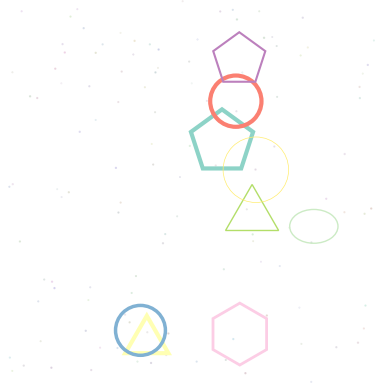[{"shape": "pentagon", "thickness": 3, "radius": 0.42, "center": [0.577, 0.631]}, {"shape": "triangle", "thickness": 3, "radius": 0.32, "center": [0.381, 0.115]}, {"shape": "circle", "thickness": 3, "radius": 0.33, "center": [0.613, 0.737]}, {"shape": "circle", "thickness": 2.5, "radius": 0.32, "center": [0.365, 0.142]}, {"shape": "triangle", "thickness": 1, "radius": 0.4, "center": [0.655, 0.441]}, {"shape": "hexagon", "thickness": 2, "radius": 0.4, "center": [0.623, 0.132]}, {"shape": "pentagon", "thickness": 1.5, "radius": 0.36, "center": [0.621, 0.845]}, {"shape": "oval", "thickness": 1, "radius": 0.31, "center": [0.815, 0.412]}, {"shape": "circle", "thickness": 0.5, "radius": 0.43, "center": [0.665, 0.559]}]